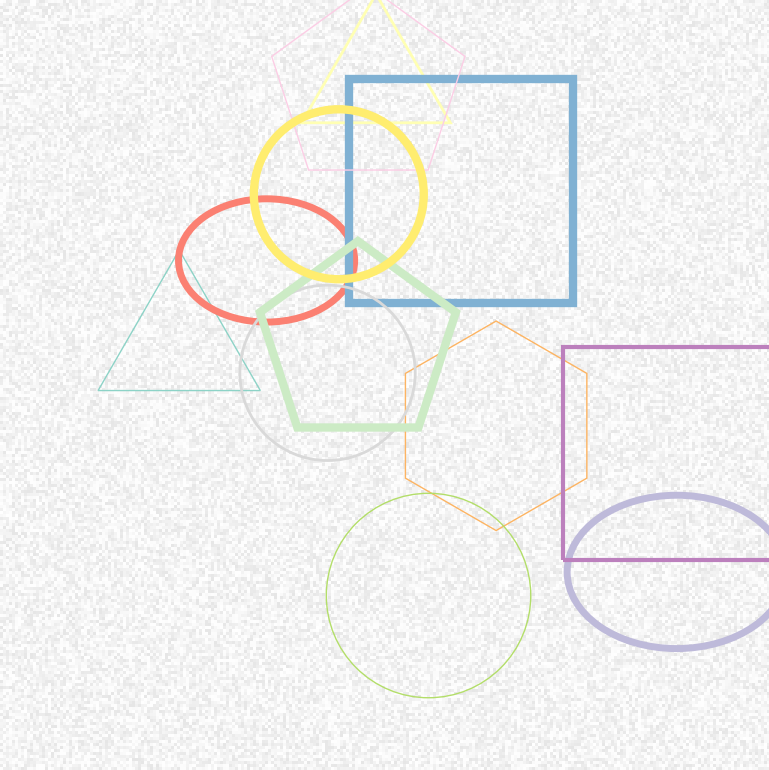[{"shape": "triangle", "thickness": 0.5, "radius": 0.61, "center": [0.233, 0.554]}, {"shape": "triangle", "thickness": 1, "radius": 0.56, "center": [0.488, 0.896]}, {"shape": "oval", "thickness": 2.5, "radius": 0.71, "center": [0.879, 0.257]}, {"shape": "oval", "thickness": 2.5, "radius": 0.57, "center": [0.346, 0.662]}, {"shape": "square", "thickness": 3, "radius": 0.73, "center": [0.599, 0.751]}, {"shape": "hexagon", "thickness": 0.5, "radius": 0.68, "center": [0.644, 0.447]}, {"shape": "circle", "thickness": 0.5, "radius": 0.66, "center": [0.557, 0.227]}, {"shape": "pentagon", "thickness": 0.5, "radius": 0.66, "center": [0.478, 0.886]}, {"shape": "circle", "thickness": 1, "radius": 0.57, "center": [0.425, 0.516]}, {"shape": "square", "thickness": 1.5, "radius": 0.69, "center": [0.869, 0.411]}, {"shape": "pentagon", "thickness": 3, "radius": 0.67, "center": [0.465, 0.553]}, {"shape": "circle", "thickness": 3, "radius": 0.55, "center": [0.44, 0.748]}]